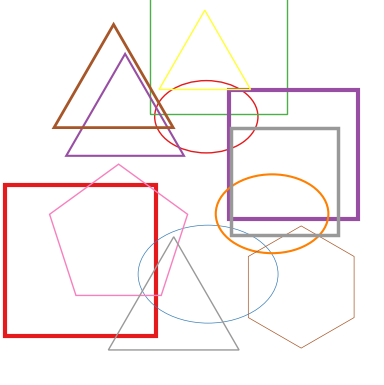[{"shape": "oval", "thickness": 1, "radius": 0.67, "center": [0.536, 0.697]}, {"shape": "square", "thickness": 3, "radius": 0.98, "center": [0.21, 0.323]}, {"shape": "oval", "thickness": 0.5, "radius": 0.91, "center": [0.54, 0.288]}, {"shape": "square", "thickness": 1, "radius": 0.89, "center": [0.568, 0.88]}, {"shape": "triangle", "thickness": 1.5, "radius": 0.88, "center": [0.325, 0.684]}, {"shape": "square", "thickness": 3, "radius": 0.84, "center": [0.762, 0.599]}, {"shape": "oval", "thickness": 1.5, "radius": 0.73, "center": [0.707, 0.445]}, {"shape": "triangle", "thickness": 1, "radius": 0.69, "center": [0.532, 0.836]}, {"shape": "hexagon", "thickness": 0.5, "radius": 0.79, "center": [0.782, 0.255]}, {"shape": "triangle", "thickness": 2, "radius": 0.89, "center": [0.295, 0.758]}, {"shape": "pentagon", "thickness": 1, "radius": 0.94, "center": [0.308, 0.385]}, {"shape": "triangle", "thickness": 1, "radius": 0.98, "center": [0.451, 0.189]}, {"shape": "square", "thickness": 2.5, "radius": 0.7, "center": [0.74, 0.528]}]